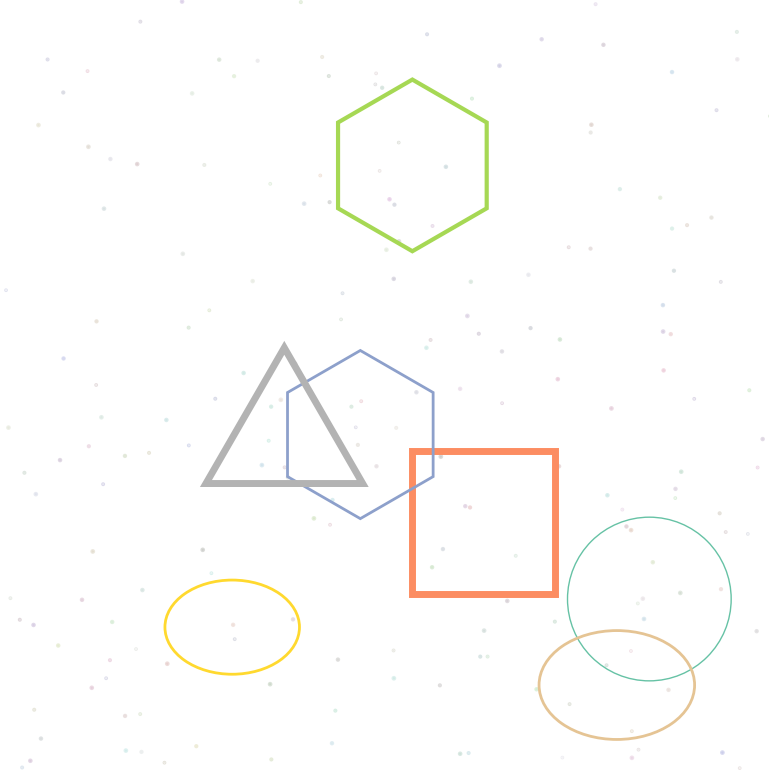[{"shape": "circle", "thickness": 0.5, "radius": 0.53, "center": [0.843, 0.222]}, {"shape": "square", "thickness": 2.5, "radius": 0.46, "center": [0.628, 0.322]}, {"shape": "hexagon", "thickness": 1, "radius": 0.55, "center": [0.468, 0.436]}, {"shape": "hexagon", "thickness": 1.5, "radius": 0.56, "center": [0.536, 0.785]}, {"shape": "oval", "thickness": 1, "radius": 0.44, "center": [0.302, 0.186]}, {"shape": "oval", "thickness": 1, "radius": 0.51, "center": [0.801, 0.11]}, {"shape": "triangle", "thickness": 2.5, "radius": 0.59, "center": [0.369, 0.431]}]